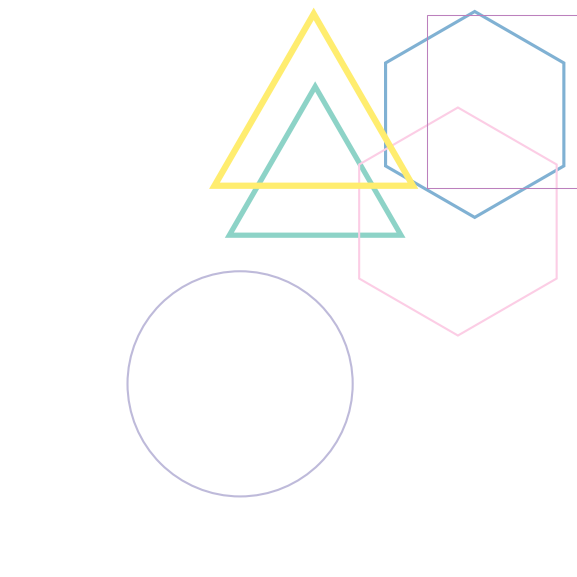[{"shape": "triangle", "thickness": 2.5, "radius": 0.86, "center": [0.546, 0.678]}, {"shape": "circle", "thickness": 1, "radius": 0.97, "center": [0.416, 0.334]}, {"shape": "hexagon", "thickness": 1.5, "radius": 0.89, "center": [0.822, 0.801]}, {"shape": "hexagon", "thickness": 1, "radius": 0.99, "center": [0.793, 0.616]}, {"shape": "square", "thickness": 0.5, "radius": 0.75, "center": [0.89, 0.823]}, {"shape": "triangle", "thickness": 3, "radius": 0.99, "center": [0.543, 0.777]}]